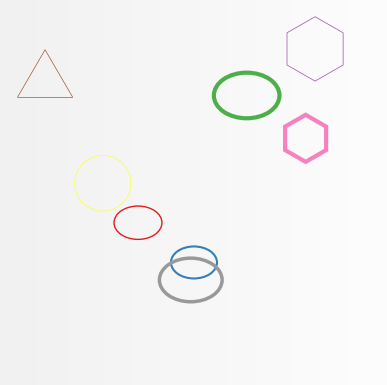[{"shape": "oval", "thickness": 1, "radius": 0.31, "center": [0.356, 0.421]}, {"shape": "oval", "thickness": 1.5, "radius": 0.3, "center": [0.501, 0.318]}, {"shape": "oval", "thickness": 3, "radius": 0.42, "center": [0.637, 0.752]}, {"shape": "hexagon", "thickness": 0.5, "radius": 0.42, "center": [0.813, 0.873]}, {"shape": "circle", "thickness": 0.5, "radius": 0.36, "center": [0.265, 0.524]}, {"shape": "triangle", "thickness": 0.5, "radius": 0.41, "center": [0.116, 0.788]}, {"shape": "hexagon", "thickness": 3, "radius": 0.31, "center": [0.789, 0.641]}, {"shape": "oval", "thickness": 2.5, "radius": 0.4, "center": [0.492, 0.273]}]